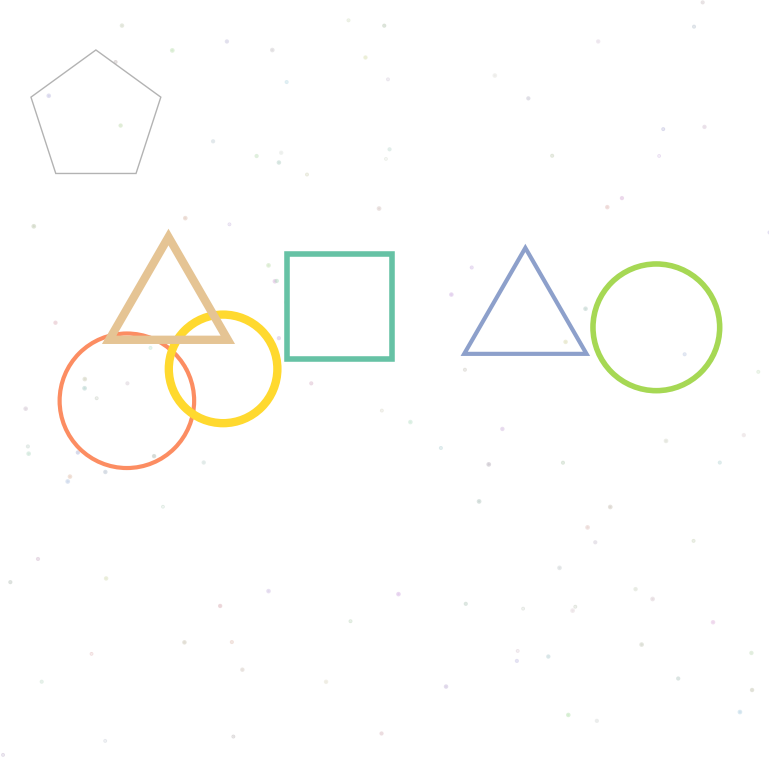[{"shape": "square", "thickness": 2, "radius": 0.34, "center": [0.441, 0.602]}, {"shape": "circle", "thickness": 1.5, "radius": 0.44, "center": [0.165, 0.48]}, {"shape": "triangle", "thickness": 1.5, "radius": 0.46, "center": [0.682, 0.586]}, {"shape": "circle", "thickness": 2, "radius": 0.41, "center": [0.852, 0.575]}, {"shape": "circle", "thickness": 3, "radius": 0.35, "center": [0.29, 0.521]}, {"shape": "triangle", "thickness": 3, "radius": 0.44, "center": [0.219, 0.603]}, {"shape": "pentagon", "thickness": 0.5, "radius": 0.44, "center": [0.125, 0.846]}]